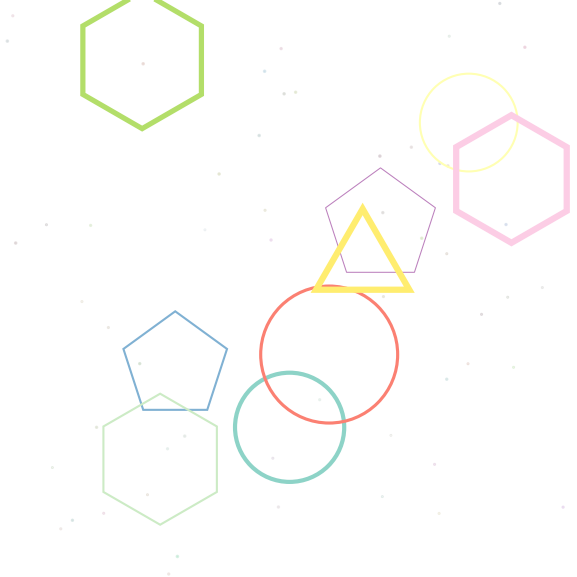[{"shape": "circle", "thickness": 2, "radius": 0.47, "center": [0.501, 0.259]}, {"shape": "circle", "thickness": 1, "radius": 0.42, "center": [0.812, 0.787]}, {"shape": "circle", "thickness": 1.5, "radius": 0.59, "center": [0.57, 0.385]}, {"shape": "pentagon", "thickness": 1, "radius": 0.47, "center": [0.303, 0.366]}, {"shape": "hexagon", "thickness": 2.5, "radius": 0.59, "center": [0.246, 0.895]}, {"shape": "hexagon", "thickness": 3, "radius": 0.55, "center": [0.886, 0.689]}, {"shape": "pentagon", "thickness": 0.5, "radius": 0.5, "center": [0.659, 0.608]}, {"shape": "hexagon", "thickness": 1, "radius": 0.57, "center": [0.277, 0.204]}, {"shape": "triangle", "thickness": 3, "radius": 0.47, "center": [0.628, 0.544]}]